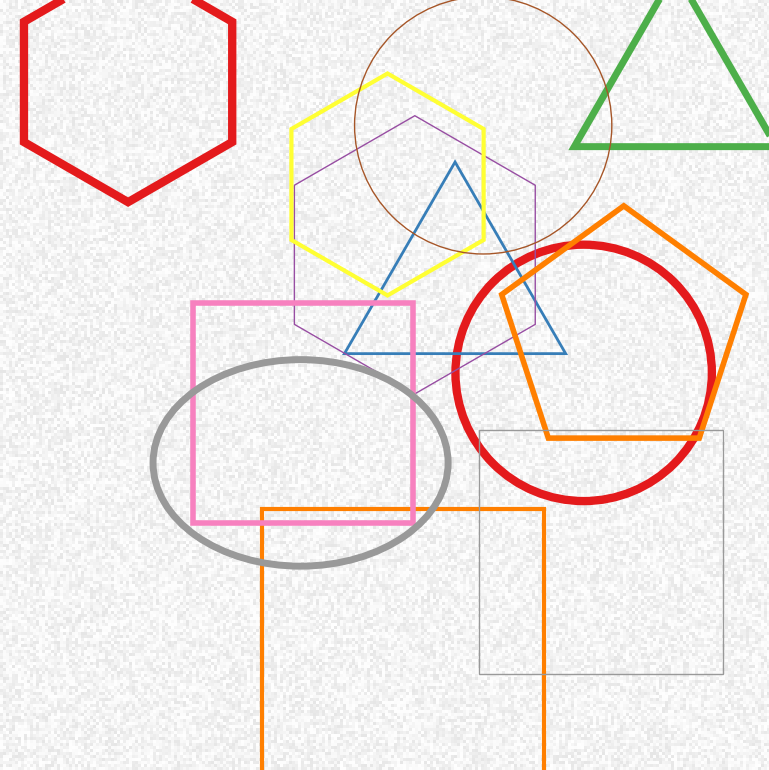[{"shape": "circle", "thickness": 3, "radius": 0.83, "center": [0.758, 0.516]}, {"shape": "hexagon", "thickness": 3, "radius": 0.78, "center": [0.166, 0.894]}, {"shape": "triangle", "thickness": 1, "radius": 0.83, "center": [0.591, 0.624]}, {"shape": "triangle", "thickness": 2.5, "radius": 0.76, "center": [0.877, 0.885]}, {"shape": "hexagon", "thickness": 0.5, "radius": 0.9, "center": [0.539, 0.669]}, {"shape": "pentagon", "thickness": 2, "radius": 0.83, "center": [0.81, 0.566]}, {"shape": "square", "thickness": 1.5, "radius": 0.92, "center": [0.523, 0.156]}, {"shape": "hexagon", "thickness": 1.5, "radius": 0.72, "center": [0.503, 0.76]}, {"shape": "circle", "thickness": 0.5, "radius": 0.84, "center": [0.628, 0.837]}, {"shape": "square", "thickness": 2, "radius": 0.71, "center": [0.393, 0.464]}, {"shape": "square", "thickness": 0.5, "radius": 0.79, "center": [0.78, 0.283]}, {"shape": "oval", "thickness": 2.5, "radius": 0.96, "center": [0.39, 0.399]}]